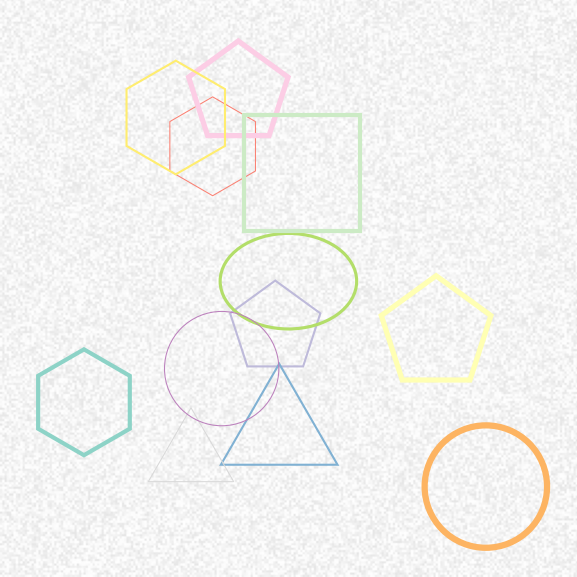[{"shape": "hexagon", "thickness": 2, "radius": 0.46, "center": [0.145, 0.303]}, {"shape": "pentagon", "thickness": 2.5, "radius": 0.5, "center": [0.755, 0.422]}, {"shape": "pentagon", "thickness": 1, "radius": 0.41, "center": [0.477, 0.431]}, {"shape": "hexagon", "thickness": 0.5, "radius": 0.43, "center": [0.368, 0.746]}, {"shape": "triangle", "thickness": 1, "radius": 0.58, "center": [0.483, 0.253]}, {"shape": "circle", "thickness": 3, "radius": 0.53, "center": [0.841, 0.157]}, {"shape": "oval", "thickness": 1.5, "radius": 0.59, "center": [0.499, 0.512]}, {"shape": "pentagon", "thickness": 2.5, "radius": 0.45, "center": [0.413, 0.838]}, {"shape": "triangle", "thickness": 0.5, "radius": 0.43, "center": [0.331, 0.208]}, {"shape": "circle", "thickness": 0.5, "radius": 0.49, "center": [0.384, 0.361]}, {"shape": "square", "thickness": 2, "radius": 0.5, "center": [0.523, 0.699]}, {"shape": "hexagon", "thickness": 1, "radius": 0.49, "center": [0.304, 0.796]}]